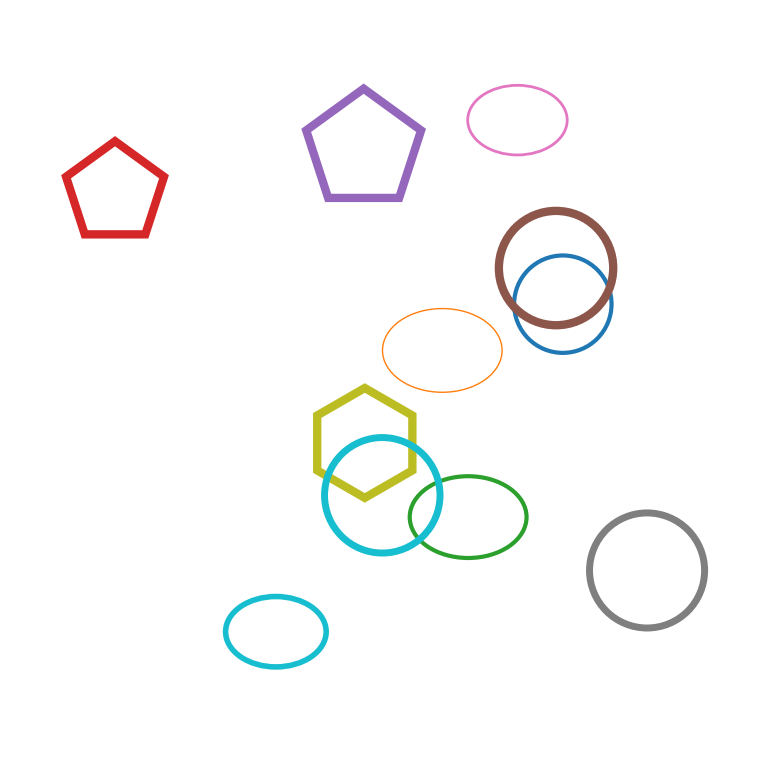[{"shape": "circle", "thickness": 1.5, "radius": 0.32, "center": [0.731, 0.605]}, {"shape": "oval", "thickness": 0.5, "radius": 0.39, "center": [0.574, 0.545]}, {"shape": "oval", "thickness": 1.5, "radius": 0.38, "center": [0.608, 0.328]}, {"shape": "pentagon", "thickness": 3, "radius": 0.33, "center": [0.149, 0.75]}, {"shape": "pentagon", "thickness": 3, "radius": 0.39, "center": [0.472, 0.806]}, {"shape": "circle", "thickness": 3, "radius": 0.37, "center": [0.722, 0.652]}, {"shape": "oval", "thickness": 1, "radius": 0.32, "center": [0.672, 0.844]}, {"shape": "circle", "thickness": 2.5, "radius": 0.37, "center": [0.84, 0.259]}, {"shape": "hexagon", "thickness": 3, "radius": 0.36, "center": [0.474, 0.425]}, {"shape": "circle", "thickness": 2.5, "radius": 0.37, "center": [0.496, 0.357]}, {"shape": "oval", "thickness": 2, "radius": 0.33, "center": [0.358, 0.18]}]